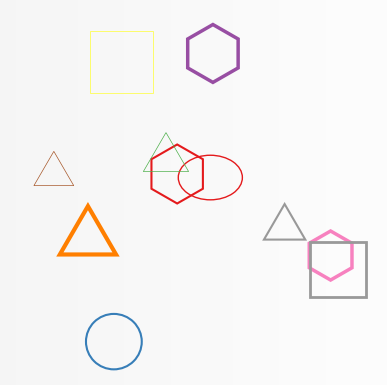[{"shape": "oval", "thickness": 1, "radius": 0.41, "center": [0.543, 0.539]}, {"shape": "hexagon", "thickness": 1.5, "radius": 0.38, "center": [0.457, 0.548]}, {"shape": "circle", "thickness": 1.5, "radius": 0.36, "center": [0.294, 0.113]}, {"shape": "triangle", "thickness": 0.5, "radius": 0.34, "center": [0.428, 0.588]}, {"shape": "hexagon", "thickness": 2.5, "radius": 0.38, "center": [0.549, 0.861]}, {"shape": "triangle", "thickness": 3, "radius": 0.42, "center": [0.227, 0.381]}, {"shape": "square", "thickness": 0.5, "radius": 0.4, "center": [0.314, 0.838]}, {"shape": "triangle", "thickness": 0.5, "radius": 0.3, "center": [0.139, 0.547]}, {"shape": "hexagon", "thickness": 2.5, "radius": 0.32, "center": [0.853, 0.336]}, {"shape": "triangle", "thickness": 1.5, "radius": 0.31, "center": [0.734, 0.408]}, {"shape": "square", "thickness": 2, "radius": 0.36, "center": [0.872, 0.301]}]